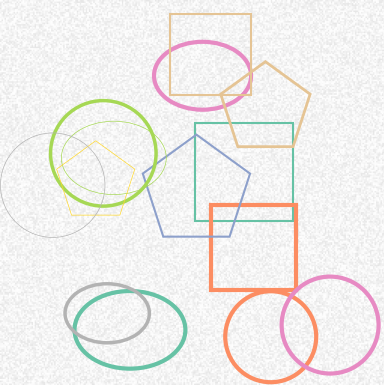[{"shape": "oval", "thickness": 3, "radius": 0.72, "center": [0.338, 0.143]}, {"shape": "square", "thickness": 1.5, "radius": 0.64, "center": [0.635, 0.553]}, {"shape": "square", "thickness": 3, "radius": 0.55, "center": [0.658, 0.357]}, {"shape": "circle", "thickness": 3, "radius": 0.59, "center": [0.703, 0.125]}, {"shape": "pentagon", "thickness": 1.5, "radius": 0.73, "center": [0.51, 0.504]}, {"shape": "oval", "thickness": 3, "radius": 0.63, "center": [0.526, 0.803]}, {"shape": "circle", "thickness": 3, "radius": 0.63, "center": [0.857, 0.156]}, {"shape": "circle", "thickness": 2.5, "radius": 0.69, "center": [0.268, 0.602]}, {"shape": "oval", "thickness": 0.5, "radius": 0.68, "center": [0.296, 0.59]}, {"shape": "pentagon", "thickness": 0.5, "radius": 0.53, "center": [0.249, 0.528]}, {"shape": "pentagon", "thickness": 2, "radius": 0.61, "center": [0.689, 0.718]}, {"shape": "square", "thickness": 1.5, "radius": 0.52, "center": [0.548, 0.859]}, {"shape": "oval", "thickness": 2.5, "radius": 0.55, "center": [0.278, 0.186]}, {"shape": "circle", "thickness": 0.5, "radius": 0.68, "center": [0.137, 0.519]}]